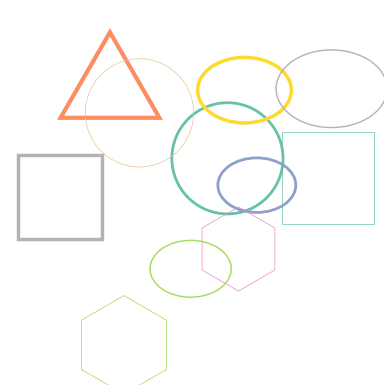[{"shape": "square", "thickness": 0.5, "radius": 0.6, "center": [0.852, 0.537]}, {"shape": "circle", "thickness": 2, "radius": 0.72, "center": [0.591, 0.589]}, {"shape": "triangle", "thickness": 3, "radius": 0.74, "center": [0.286, 0.768]}, {"shape": "oval", "thickness": 2, "radius": 0.51, "center": [0.667, 0.519]}, {"shape": "hexagon", "thickness": 0.5, "radius": 0.55, "center": [0.619, 0.353]}, {"shape": "hexagon", "thickness": 0.5, "radius": 0.64, "center": [0.322, 0.104]}, {"shape": "oval", "thickness": 1, "radius": 0.53, "center": [0.495, 0.302]}, {"shape": "oval", "thickness": 2.5, "radius": 0.61, "center": [0.635, 0.766]}, {"shape": "circle", "thickness": 0.5, "radius": 0.7, "center": [0.362, 0.707]}, {"shape": "oval", "thickness": 1, "radius": 0.72, "center": [0.861, 0.77]}, {"shape": "square", "thickness": 2.5, "radius": 0.54, "center": [0.156, 0.488]}]